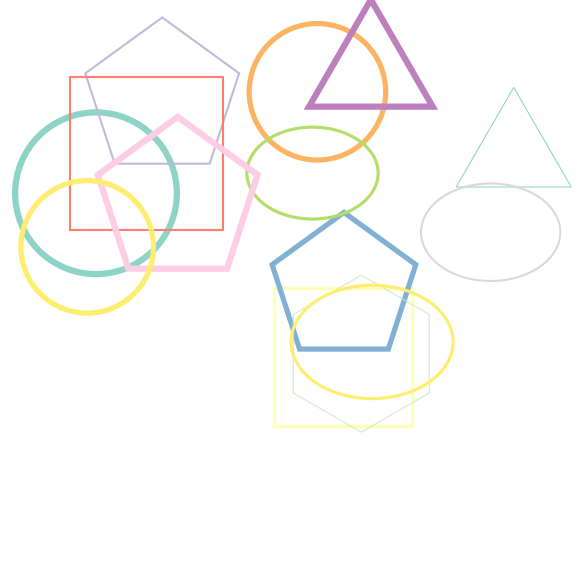[{"shape": "triangle", "thickness": 0.5, "radius": 0.58, "center": [0.89, 0.733]}, {"shape": "circle", "thickness": 3, "radius": 0.7, "center": [0.166, 0.665]}, {"shape": "square", "thickness": 1.5, "radius": 0.6, "center": [0.594, 0.381]}, {"shape": "pentagon", "thickness": 1, "radius": 0.7, "center": [0.281, 0.829]}, {"shape": "square", "thickness": 1, "radius": 0.66, "center": [0.254, 0.733]}, {"shape": "pentagon", "thickness": 2.5, "radius": 0.65, "center": [0.596, 0.5]}, {"shape": "circle", "thickness": 2.5, "radius": 0.59, "center": [0.55, 0.84]}, {"shape": "oval", "thickness": 1.5, "radius": 0.57, "center": [0.541, 0.699]}, {"shape": "pentagon", "thickness": 3, "radius": 0.73, "center": [0.308, 0.651]}, {"shape": "oval", "thickness": 1, "radius": 0.6, "center": [0.85, 0.597]}, {"shape": "triangle", "thickness": 3, "radius": 0.62, "center": [0.642, 0.876]}, {"shape": "hexagon", "thickness": 0.5, "radius": 0.68, "center": [0.626, 0.387]}, {"shape": "circle", "thickness": 2.5, "radius": 0.57, "center": [0.151, 0.572]}, {"shape": "oval", "thickness": 1.5, "radius": 0.7, "center": [0.644, 0.407]}]